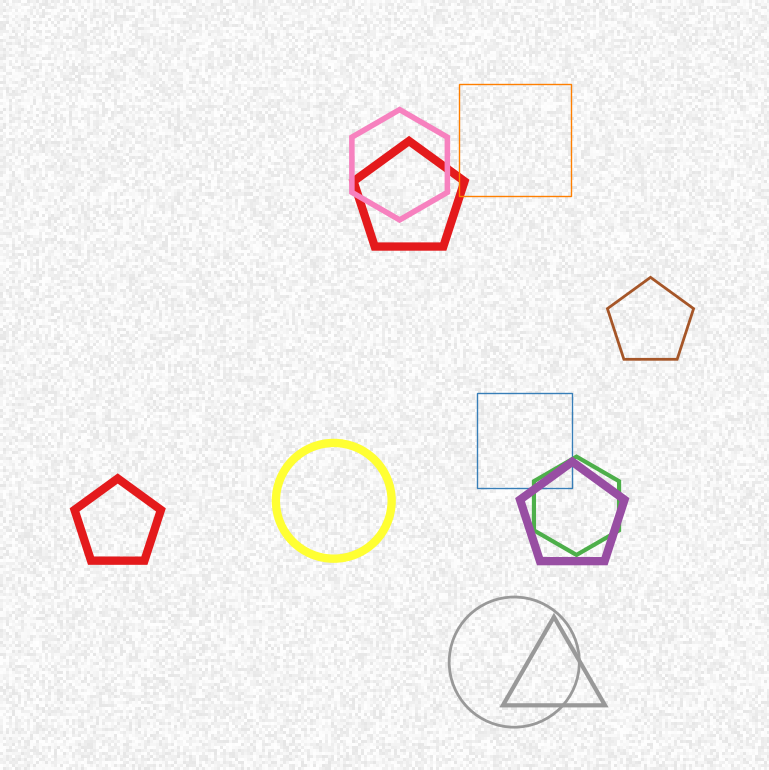[{"shape": "pentagon", "thickness": 3, "radius": 0.38, "center": [0.531, 0.741]}, {"shape": "pentagon", "thickness": 3, "radius": 0.29, "center": [0.153, 0.32]}, {"shape": "square", "thickness": 0.5, "radius": 0.31, "center": [0.681, 0.428]}, {"shape": "hexagon", "thickness": 1.5, "radius": 0.32, "center": [0.749, 0.343]}, {"shape": "pentagon", "thickness": 3, "radius": 0.36, "center": [0.743, 0.329]}, {"shape": "square", "thickness": 0.5, "radius": 0.36, "center": [0.669, 0.818]}, {"shape": "circle", "thickness": 3, "radius": 0.38, "center": [0.433, 0.35]}, {"shape": "pentagon", "thickness": 1, "radius": 0.29, "center": [0.845, 0.581]}, {"shape": "hexagon", "thickness": 2, "radius": 0.36, "center": [0.519, 0.786]}, {"shape": "triangle", "thickness": 1.5, "radius": 0.38, "center": [0.719, 0.122]}, {"shape": "circle", "thickness": 1, "radius": 0.42, "center": [0.668, 0.14]}]